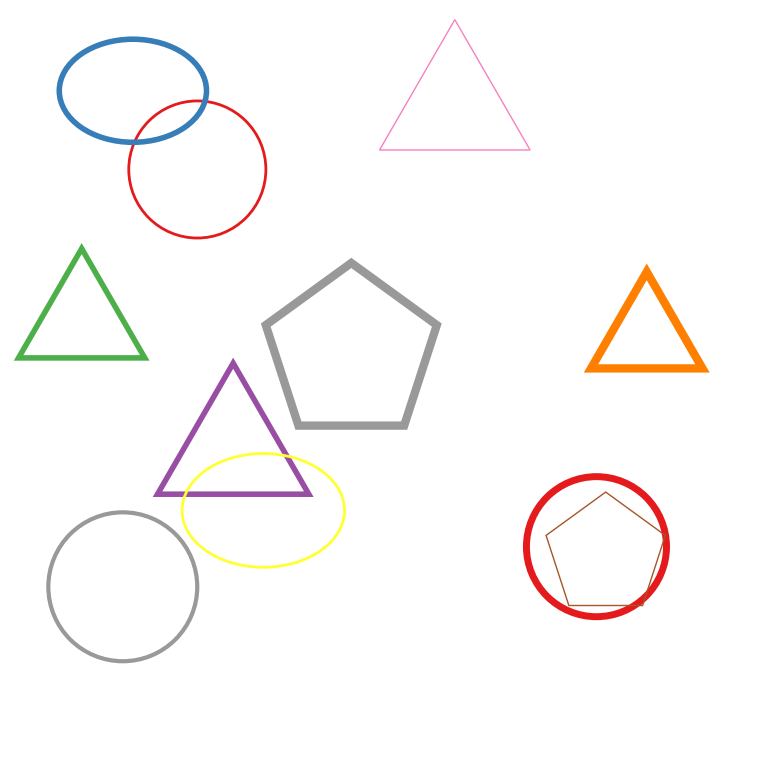[{"shape": "circle", "thickness": 1, "radius": 0.45, "center": [0.256, 0.78]}, {"shape": "circle", "thickness": 2.5, "radius": 0.45, "center": [0.775, 0.29]}, {"shape": "oval", "thickness": 2, "radius": 0.48, "center": [0.173, 0.882]}, {"shape": "triangle", "thickness": 2, "radius": 0.47, "center": [0.106, 0.583]}, {"shape": "triangle", "thickness": 2, "radius": 0.57, "center": [0.303, 0.415]}, {"shape": "triangle", "thickness": 3, "radius": 0.42, "center": [0.84, 0.563]}, {"shape": "oval", "thickness": 1, "radius": 0.53, "center": [0.342, 0.337]}, {"shape": "pentagon", "thickness": 0.5, "radius": 0.41, "center": [0.787, 0.28]}, {"shape": "triangle", "thickness": 0.5, "radius": 0.56, "center": [0.591, 0.862]}, {"shape": "circle", "thickness": 1.5, "radius": 0.48, "center": [0.159, 0.238]}, {"shape": "pentagon", "thickness": 3, "radius": 0.58, "center": [0.456, 0.542]}]